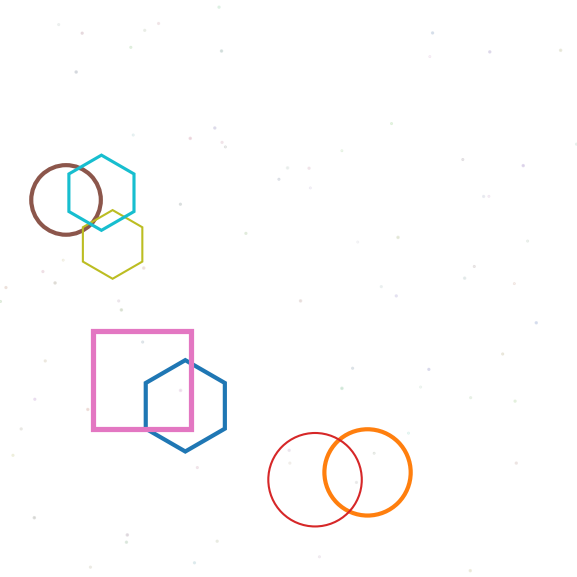[{"shape": "hexagon", "thickness": 2, "radius": 0.4, "center": [0.321, 0.296]}, {"shape": "circle", "thickness": 2, "radius": 0.37, "center": [0.636, 0.181]}, {"shape": "circle", "thickness": 1, "radius": 0.4, "center": [0.546, 0.168]}, {"shape": "circle", "thickness": 2, "radius": 0.3, "center": [0.114, 0.653]}, {"shape": "square", "thickness": 2.5, "radius": 0.43, "center": [0.246, 0.341]}, {"shape": "hexagon", "thickness": 1, "radius": 0.3, "center": [0.195, 0.576]}, {"shape": "hexagon", "thickness": 1.5, "radius": 0.33, "center": [0.176, 0.665]}]